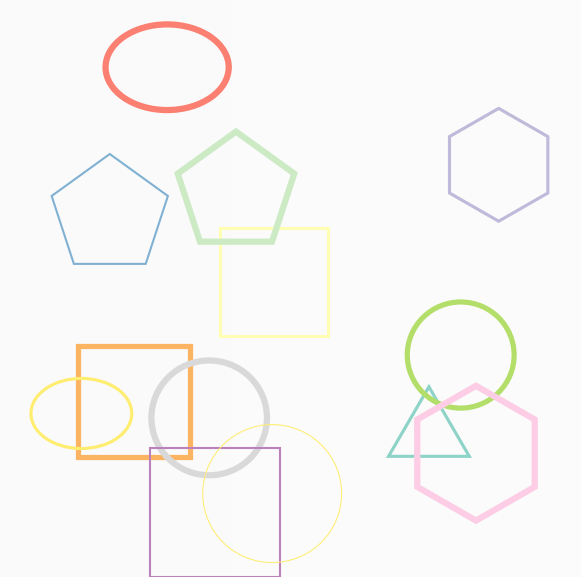[{"shape": "triangle", "thickness": 1.5, "radius": 0.4, "center": [0.738, 0.249]}, {"shape": "square", "thickness": 1.5, "radius": 0.47, "center": [0.471, 0.512]}, {"shape": "hexagon", "thickness": 1.5, "radius": 0.49, "center": [0.858, 0.714]}, {"shape": "oval", "thickness": 3, "radius": 0.53, "center": [0.288, 0.883]}, {"shape": "pentagon", "thickness": 1, "radius": 0.53, "center": [0.189, 0.627]}, {"shape": "square", "thickness": 2.5, "radius": 0.48, "center": [0.23, 0.305]}, {"shape": "circle", "thickness": 2.5, "radius": 0.46, "center": [0.793, 0.384]}, {"shape": "hexagon", "thickness": 3, "radius": 0.58, "center": [0.819, 0.214]}, {"shape": "circle", "thickness": 3, "radius": 0.5, "center": [0.36, 0.276]}, {"shape": "square", "thickness": 1, "radius": 0.56, "center": [0.37, 0.111]}, {"shape": "pentagon", "thickness": 3, "radius": 0.53, "center": [0.406, 0.666]}, {"shape": "oval", "thickness": 1.5, "radius": 0.43, "center": [0.14, 0.283]}, {"shape": "circle", "thickness": 0.5, "radius": 0.6, "center": [0.468, 0.144]}]